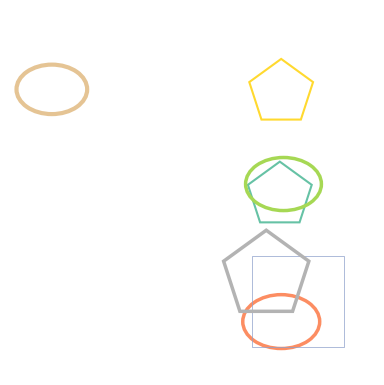[{"shape": "pentagon", "thickness": 1.5, "radius": 0.44, "center": [0.727, 0.493]}, {"shape": "oval", "thickness": 2.5, "radius": 0.5, "center": [0.73, 0.165]}, {"shape": "square", "thickness": 0.5, "radius": 0.6, "center": [0.774, 0.217]}, {"shape": "oval", "thickness": 2.5, "radius": 0.49, "center": [0.736, 0.522]}, {"shape": "pentagon", "thickness": 1.5, "radius": 0.44, "center": [0.73, 0.76]}, {"shape": "oval", "thickness": 3, "radius": 0.46, "center": [0.135, 0.768]}, {"shape": "pentagon", "thickness": 2.5, "radius": 0.58, "center": [0.692, 0.286]}]